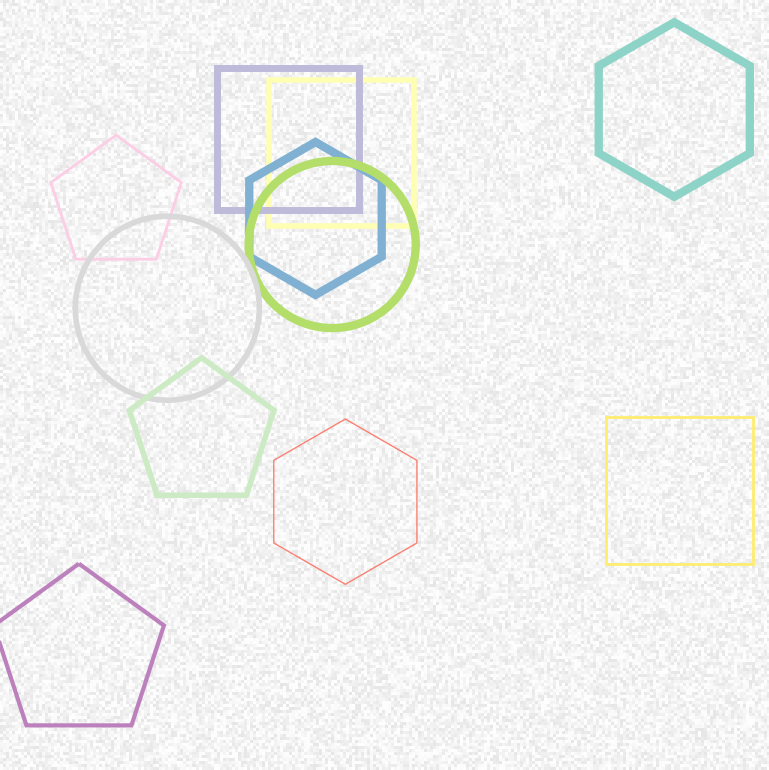[{"shape": "hexagon", "thickness": 3, "radius": 0.57, "center": [0.876, 0.858]}, {"shape": "square", "thickness": 2, "radius": 0.47, "center": [0.443, 0.801]}, {"shape": "square", "thickness": 2.5, "radius": 0.46, "center": [0.374, 0.819]}, {"shape": "hexagon", "thickness": 0.5, "radius": 0.54, "center": [0.449, 0.348]}, {"shape": "hexagon", "thickness": 3, "radius": 0.5, "center": [0.41, 0.716]}, {"shape": "circle", "thickness": 3, "radius": 0.54, "center": [0.431, 0.682]}, {"shape": "pentagon", "thickness": 1, "radius": 0.45, "center": [0.151, 0.735]}, {"shape": "circle", "thickness": 2, "radius": 0.6, "center": [0.217, 0.6]}, {"shape": "pentagon", "thickness": 1.5, "radius": 0.58, "center": [0.103, 0.152]}, {"shape": "pentagon", "thickness": 2, "radius": 0.49, "center": [0.262, 0.437]}, {"shape": "square", "thickness": 1, "radius": 0.48, "center": [0.883, 0.363]}]